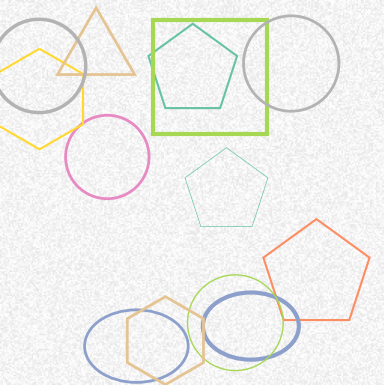[{"shape": "pentagon", "thickness": 0.5, "radius": 0.57, "center": [0.588, 0.503]}, {"shape": "pentagon", "thickness": 1.5, "radius": 0.61, "center": [0.501, 0.817]}, {"shape": "pentagon", "thickness": 1.5, "radius": 0.72, "center": [0.822, 0.286]}, {"shape": "oval", "thickness": 2, "radius": 0.67, "center": [0.354, 0.101]}, {"shape": "oval", "thickness": 3, "radius": 0.62, "center": [0.652, 0.153]}, {"shape": "circle", "thickness": 2, "radius": 0.54, "center": [0.279, 0.592]}, {"shape": "circle", "thickness": 1, "radius": 0.62, "center": [0.611, 0.162]}, {"shape": "square", "thickness": 3, "radius": 0.74, "center": [0.544, 0.8]}, {"shape": "hexagon", "thickness": 1.5, "radius": 0.65, "center": [0.103, 0.743]}, {"shape": "triangle", "thickness": 2, "radius": 0.58, "center": [0.25, 0.864]}, {"shape": "hexagon", "thickness": 2, "radius": 0.57, "center": [0.43, 0.115]}, {"shape": "circle", "thickness": 2.5, "radius": 0.61, "center": [0.101, 0.829]}, {"shape": "circle", "thickness": 2, "radius": 0.62, "center": [0.756, 0.835]}]